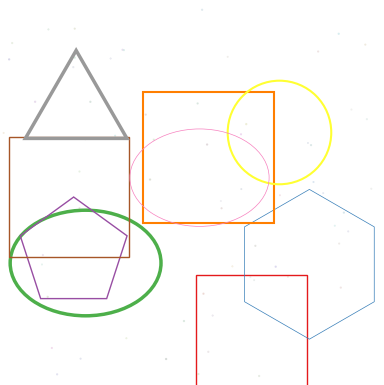[{"shape": "square", "thickness": 1, "radius": 0.72, "center": [0.653, 0.142]}, {"shape": "hexagon", "thickness": 0.5, "radius": 0.97, "center": [0.804, 0.314]}, {"shape": "oval", "thickness": 2.5, "radius": 0.98, "center": [0.222, 0.317]}, {"shape": "pentagon", "thickness": 1, "radius": 0.73, "center": [0.191, 0.342]}, {"shape": "square", "thickness": 1.5, "radius": 0.85, "center": [0.541, 0.59]}, {"shape": "circle", "thickness": 1.5, "radius": 0.67, "center": [0.726, 0.656]}, {"shape": "square", "thickness": 1, "radius": 0.78, "center": [0.179, 0.489]}, {"shape": "oval", "thickness": 0.5, "radius": 0.9, "center": [0.518, 0.539]}, {"shape": "triangle", "thickness": 2.5, "radius": 0.76, "center": [0.198, 0.717]}]